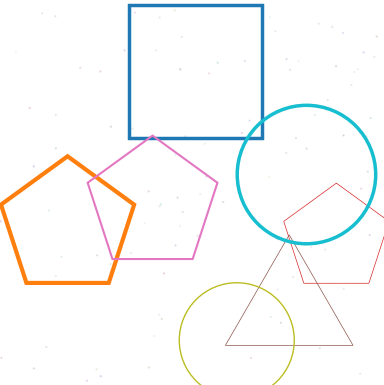[{"shape": "square", "thickness": 2.5, "radius": 0.86, "center": [0.509, 0.815]}, {"shape": "pentagon", "thickness": 3, "radius": 0.91, "center": [0.176, 0.412]}, {"shape": "pentagon", "thickness": 0.5, "radius": 0.72, "center": [0.874, 0.381]}, {"shape": "triangle", "thickness": 0.5, "radius": 0.96, "center": [0.751, 0.199]}, {"shape": "pentagon", "thickness": 1.5, "radius": 0.89, "center": [0.396, 0.471]}, {"shape": "circle", "thickness": 1, "radius": 0.75, "center": [0.615, 0.116]}, {"shape": "circle", "thickness": 2.5, "radius": 0.9, "center": [0.796, 0.547]}]